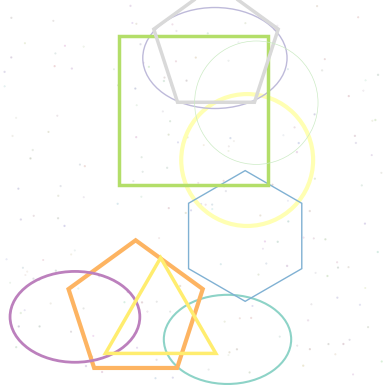[{"shape": "oval", "thickness": 1.5, "radius": 0.83, "center": [0.591, 0.118]}, {"shape": "circle", "thickness": 3, "radius": 0.86, "center": [0.642, 0.584]}, {"shape": "oval", "thickness": 1, "radius": 0.94, "center": [0.558, 0.849]}, {"shape": "hexagon", "thickness": 1, "radius": 0.85, "center": [0.637, 0.387]}, {"shape": "pentagon", "thickness": 3, "radius": 0.92, "center": [0.352, 0.193]}, {"shape": "square", "thickness": 2.5, "radius": 0.97, "center": [0.502, 0.712]}, {"shape": "pentagon", "thickness": 2.5, "radius": 0.85, "center": [0.561, 0.872]}, {"shape": "oval", "thickness": 2, "radius": 0.84, "center": [0.195, 0.177]}, {"shape": "circle", "thickness": 0.5, "radius": 0.8, "center": [0.666, 0.733]}, {"shape": "triangle", "thickness": 2.5, "radius": 0.83, "center": [0.417, 0.165]}]